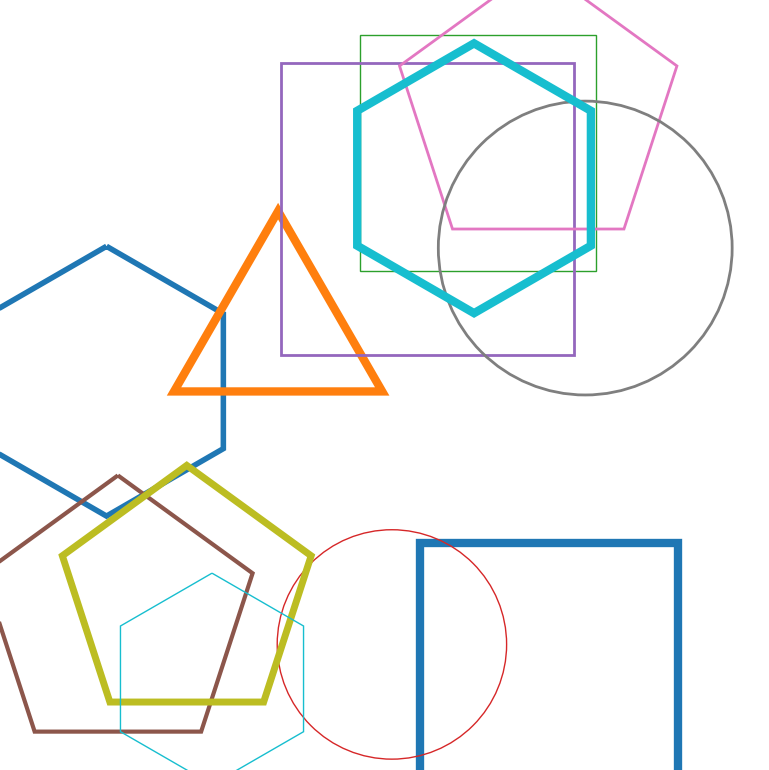[{"shape": "square", "thickness": 3, "radius": 0.84, "center": [0.713, 0.126]}, {"shape": "hexagon", "thickness": 2, "radius": 0.88, "center": [0.138, 0.505]}, {"shape": "triangle", "thickness": 3, "radius": 0.78, "center": [0.361, 0.57]}, {"shape": "square", "thickness": 0.5, "radius": 0.77, "center": [0.621, 0.802]}, {"shape": "circle", "thickness": 0.5, "radius": 0.74, "center": [0.509, 0.163]}, {"shape": "square", "thickness": 1, "radius": 0.95, "center": [0.555, 0.728]}, {"shape": "pentagon", "thickness": 1.5, "radius": 0.92, "center": [0.153, 0.199]}, {"shape": "pentagon", "thickness": 1, "radius": 0.95, "center": [0.699, 0.856]}, {"shape": "circle", "thickness": 1, "radius": 0.95, "center": [0.76, 0.678]}, {"shape": "pentagon", "thickness": 2.5, "radius": 0.85, "center": [0.243, 0.226]}, {"shape": "hexagon", "thickness": 0.5, "radius": 0.69, "center": [0.275, 0.118]}, {"shape": "hexagon", "thickness": 3, "radius": 0.88, "center": [0.616, 0.768]}]